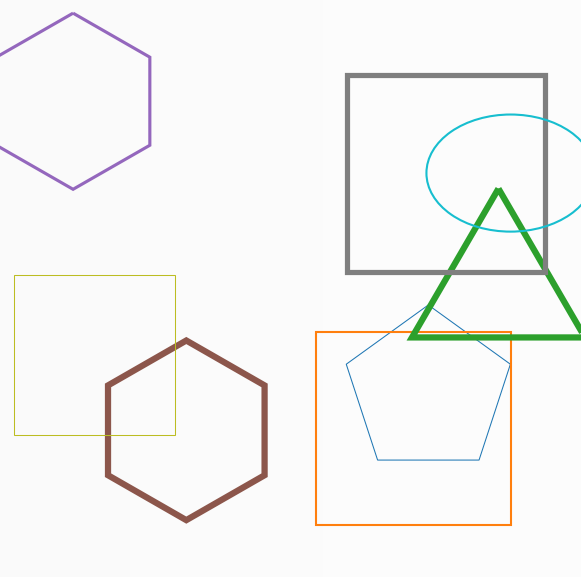[{"shape": "pentagon", "thickness": 0.5, "radius": 0.74, "center": [0.737, 0.323]}, {"shape": "square", "thickness": 1, "radius": 0.84, "center": [0.712, 0.257]}, {"shape": "triangle", "thickness": 3, "radius": 0.86, "center": [0.858, 0.501]}, {"shape": "hexagon", "thickness": 1.5, "radius": 0.76, "center": [0.126, 0.824]}, {"shape": "hexagon", "thickness": 3, "radius": 0.78, "center": [0.321, 0.254]}, {"shape": "square", "thickness": 2.5, "radius": 0.85, "center": [0.767, 0.698]}, {"shape": "square", "thickness": 0.5, "radius": 0.69, "center": [0.163, 0.384]}, {"shape": "oval", "thickness": 1, "radius": 0.72, "center": [0.878, 0.699]}]